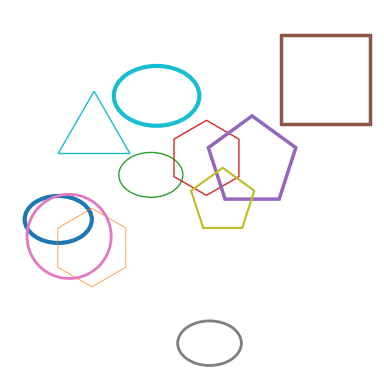[{"shape": "oval", "thickness": 3, "radius": 0.44, "center": [0.151, 0.43]}, {"shape": "hexagon", "thickness": 0.5, "radius": 0.51, "center": [0.239, 0.357]}, {"shape": "oval", "thickness": 1, "radius": 0.42, "center": [0.392, 0.546]}, {"shape": "hexagon", "thickness": 1, "radius": 0.49, "center": [0.536, 0.59]}, {"shape": "pentagon", "thickness": 2.5, "radius": 0.6, "center": [0.655, 0.579]}, {"shape": "square", "thickness": 2.5, "radius": 0.58, "center": [0.845, 0.794]}, {"shape": "circle", "thickness": 2, "radius": 0.55, "center": [0.179, 0.386]}, {"shape": "oval", "thickness": 2, "radius": 0.41, "center": [0.544, 0.109]}, {"shape": "pentagon", "thickness": 1.5, "radius": 0.43, "center": [0.578, 0.478]}, {"shape": "oval", "thickness": 3, "radius": 0.56, "center": [0.407, 0.751]}, {"shape": "triangle", "thickness": 1, "radius": 0.54, "center": [0.244, 0.655]}]